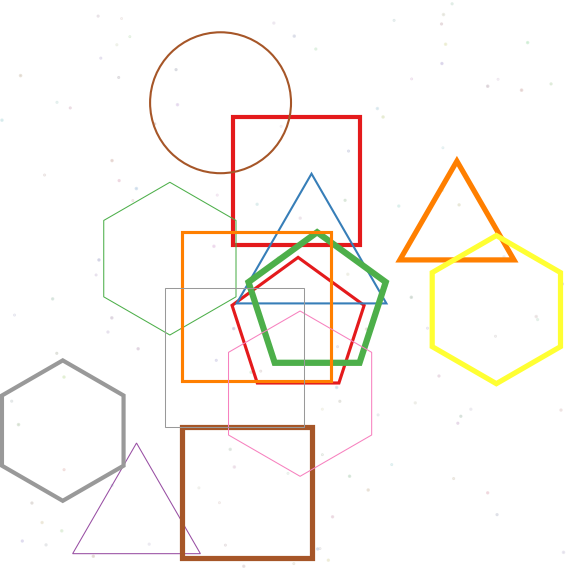[{"shape": "pentagon", "thickness": 1.5, "radius": 0.6, "center": [0.516, 0.433]}, {"shape": "square", "thickness": 2, "radius": 0.55, "center": [0.514, 0.686]}, {"shape": "triangle", "thickness": 1, "radius": 0.75, "center": [0.539, 0.549]}, {"shape": "hexagon", "thickness": 0.5, "radius": 0.66, "center": [0.294, 0.551]}, {"shape": "pentagon", "thickness": 3, "radius": 0.62, "center": [0.549, 0.472]}, {"shape": "triangle", "thickness": 0.5, "radius": 0.64, "center": [0.236, 0.104]}, {"shape": "triangle", "thickness": 2.5, "radius": 0.57, "center": [0.791, 0.606]}, {"shape": "square", "thickness": 1.5, "radius": 0.64, "center": [0.444, 0.469]}, {"shape": "hexagon", "thickness": 2.5, "radius": 0.64, "center": [0.859, 0.463]}, {"shape": "circle", "thickness": 1, "radius": 0.61, "center": [0.382, 0.821]}, {"shape": "square", "thickness": 2.5, "radius": 0.57, "center": [0.428, 0.147]}, {"shape": "hexagon", "thickness": 0.5, "radius": 0.72, "center": [0.52, 0.317]}, {"shape": "square", "thickness": 0.5, "radius": 0.6, "center": [0.406, 0.38]}, {"shape": "hexagon", "thickness": 2, "radius": 0.61, "center": [0.109, 0.254]}]